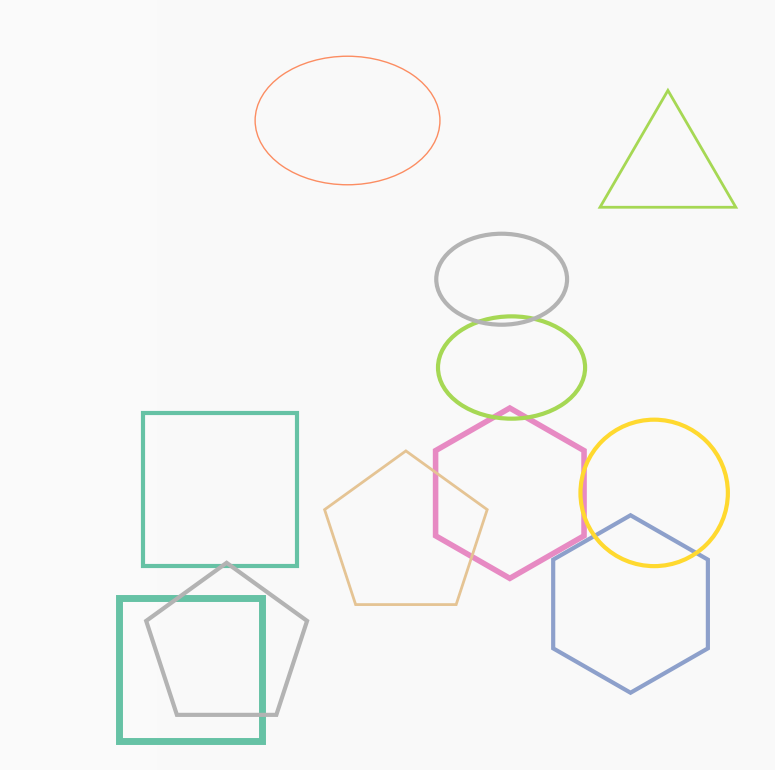[{"shape": "square", "thickness": 2.5, "radius": 0.46, "center": [0.246, 0.13]}, {"shape": "square", "thickness": 1.5, "radius": 0.5, "center": [0.284, 0.364]}, {"shape": "oval", "thickness": 0.5, "radius": 0.6, "center": [0.448, 0.844]}, {"shape": "hexagon", "thickness": 1.5, "radius": 0.58, "center": [0.814, 0.216]}, {"shape": "hexagon", "thickness": 2, "radius": 0.55, "center": [0.658, 0.359]}, {"shape": "triangle", "thickness": 1, "radius": 0.51, "center": [0.862, 0.781]}, {"shape": "oval", "thickness": 1.5, "radius": 0.47, "center": [0.66, 0.523]}, {"shape": "circle", "thickness": 1.5, "radius": 0.48, "center": [0.844, 0.36]}, {"shape": "pentagon", "thickness": 1, "radius": 0.55, "center": [0.524, 0.304]}, {"shape": "pentagon", "thickness": 1.5, "radius": 0.55, "center": [0.292, 0.16]}, {"shape": "oval", "thickness": 1.5, "radius": 0.42, "center": [0.647, 0.637]}]